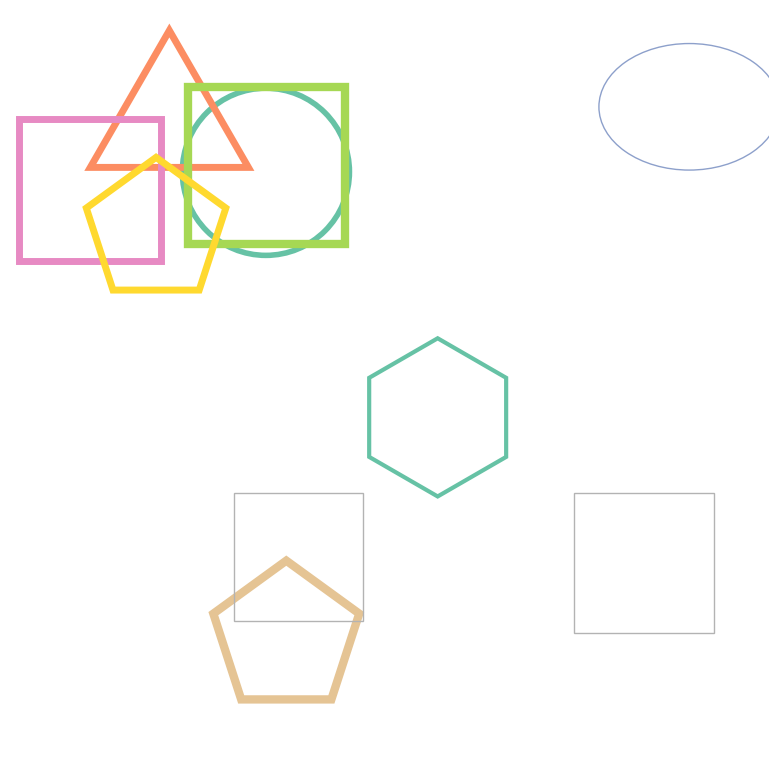[{"shape": "hexagon", "thickness": 1.5, "radius": 0.51, "center": [0.568, 0.458]}, {"shape": "circle", "thickness": 2, "radius": 0.54, "center": [0.345, 0.777]}, {"shape": "triangle", "thickness": 2.5, "radius": 0.59, "center": [0.22, 0.842]}, {"shape": "oval", "thickness": 0.5, "radius": 0.59, "center": [0.895, 0.861]}, {"shape": "square", "thickness": 2.5, "radius": 0.46, "center": [0.117, 0.753]}, {"shape": "square", "thickness": 3, "radius": 0.51, "center": [0.346, 0.786]}, {"shape": "pentagon", "thickness": 2.5, "radius": 0.48, "center": [0.203, 0.7]}, {"shape": "pentagon", "thickness": 3, "radius": 0.5, "center": [0.372, 0.172]}, {"shape": "square", "thickness": 0.5, "radius": 0.42, "center": [0.387, 0.277]}, {"shape": "square", "thickness": 0.5, "radius": 0.45, "center": [0.837, 0.269]}]